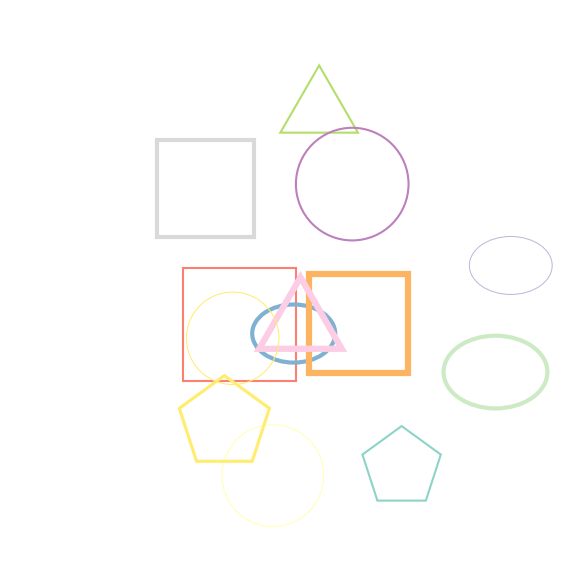[{"shape": "pentagon", "thickness": 1, "radius": 0.36, "center": [0.695, 0.19]}, {"shape": "circle", "thickness": 0.5, "radius": 0.44, "center": [0.472, 0.176]}, {"shape": "oval", "thickness": 0.5, "radius": 0.36, "center": [0.884, 0.539]}, {"shape": "square", "thickness": 1, "radius": 0.49, "center": [0.415, 0.438]}, {"shape": "oval", "thickness": 2, "radius": 0.36, "center": [0.509, 0.422]}, {"shape": "square", "thickness": 3, "radius": 0.43, "center": [0.621, 0.439]}, {"shape": "triangle", "thickness": 1, "radius": 0.39, "center": [0.553, 0.808]}, {"shape": "triangle", "thickness": 3, "radius": 0.41, "center": [0.52, 0.436]}, {"shape": "square", "thickness": 2, "radius": 0.42, "center": [0.356, 0.673]}, {"shape": "circle", "thickness": 1, "radius": 0.49, "center": [0.61, 0.68]}, {"shape": "oval", "thickness": 2, "radius": 0.45, "center": [0.858, 0.355]}, {"shape": "pentagon", "thickness": 1.5, "radius": 0.41, "center": [0.389, 0.267]}, {"shape": "circle", "thickness": 0.5, "radius": 0.4, "center": [0.403, 0.413]}]